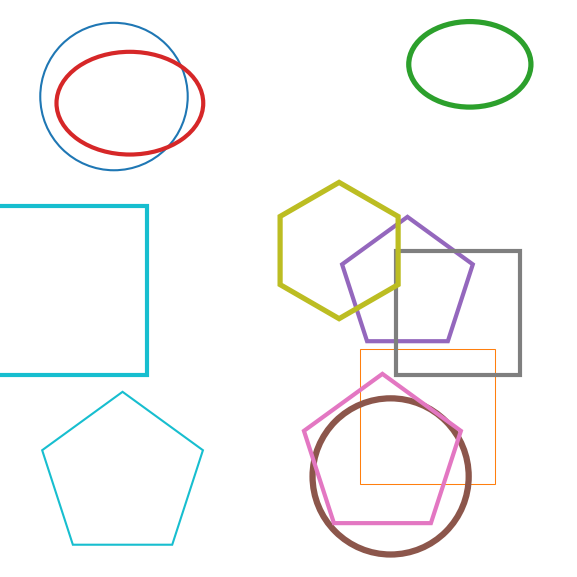[{"shape": "circle", "thickness": 1, "radius": 0.64, "center": [0.197, 0.832]}, {"shape": "square", "thickness": 0.5, "radius": 0.58, "center": [0.74, 0.278]}, {"shape": "oval", "thickness": 2.5, "radius": 0.53, "center": [0.814, 0.888]}, {"shape": "oval", "thickness": 2, "radius": 0.64, "center": [0.225, 0.82]}, {"shape": "pentagon", "thickness": 2, "radius": 0.6, "center": [0.706, 0.505]}, {"shape": "circle", "thickness": 3, "radius": 0.68, "center": [0.676, 0.174]}, {"shape": "pentagon", "thickness": 2, "radius": 0.71, "center": [0.662, 0.209]}, {"shape": "square", "thickness": 2, "radius": 0.54, "center": [0.793, 0.457]}, {"shape": "hexagon", "thickness": 2.5, "radius": 0.59, "center": [0.587, 0.565]}, {"shape": "square", "thickness": 2, "radius": 0.73, "center": [0.108, 0.497]}, {"shape": "pentagon", "thickness": 1, "radius": 0.73, "center": [0.212, 0.174]}]